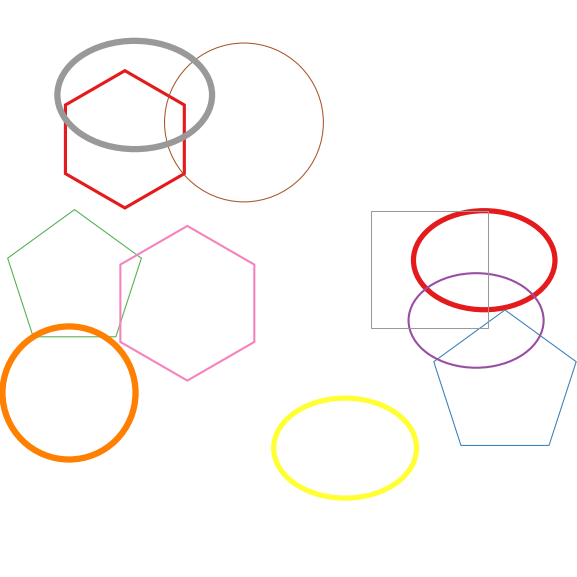[{"shape": "hexagon", "thickness": 1.5, "radius": 0.59, "center": [0.216, 0.758]}, {"shape": "oval", "thickness": 2.5, "radius": 0.61, "center": [0.838, 0.549]}, {"shape": "pentagon", "thickness": 0.5, "radius": 0.65, "center": [0.874, 0.333]}, {"shape": "pentagon", "thickness": 0.5, "radius": 0.61, "center": [0.129, 0.514]}, {"shape": "oval", "thickness": 1, "radius": 0.58, "center": [0.824, 0.444]}, {"shape": "circle", "thickness": 3, "radius": 0.58, "center": [0.119, 0.319]}, {"shape": "oval", "thickness": 2.5, "radius": 0.62, "center": [0.598, 0.223]}, {"shape": "circle", "thickness": 0.5, "radius": 0.69, "center": [0.422, 0.787]}, {"shape": "hexagon", "thickness": 1, "radius": 0.67, "center": [0.324, 0.474]}, {"shape": "oval", "thickness": 3, "radius": 0.67, "center": [0.233, 0.835]}, {"shape": "square", "thickness": 0.5, "radius": 0.51, "center": [0.744, 0.532]}]